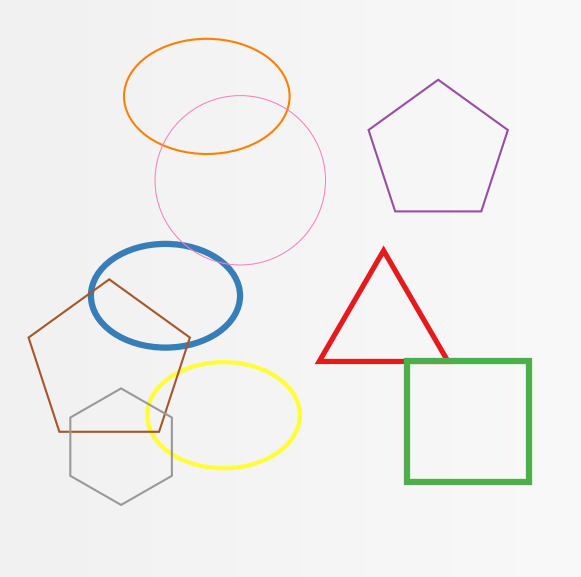[{"shape": "triangle", "thickness": 2.5, "radius": 0.64, "center": [0.66, 0.437]}, {"shape": "oval", "thickness": 3, "radius": 0.64, "center": [0.285, 0.487]}, {"shape": "square", "thickness": 3, "radius": 0.53, "center": [0.805, 0.269]}, {"shape": "pentagon", "thickness": 1, "radius": 0.63, "center": [0.754, 0.735]}, {"shape": "oval", "thickness": 1, "radius": 0.71, "center": [0.356, 0.832]}, {"shape": "oval", "thickness": 2, "radius": 0.66, "center": [0.385, 0.28]}, {"shape": "pentagon", "thickness": 1, "radius": 0.73, "center": [0.188, 0.37]}, {"shape": "circle", "thickness": 0.5, "radius": 0.73, "center": [0.413, 0.687]}, {"shape": "hexagon", "thickness": 1, "radius": 0.5, "center": [0.208, 0.226]}]